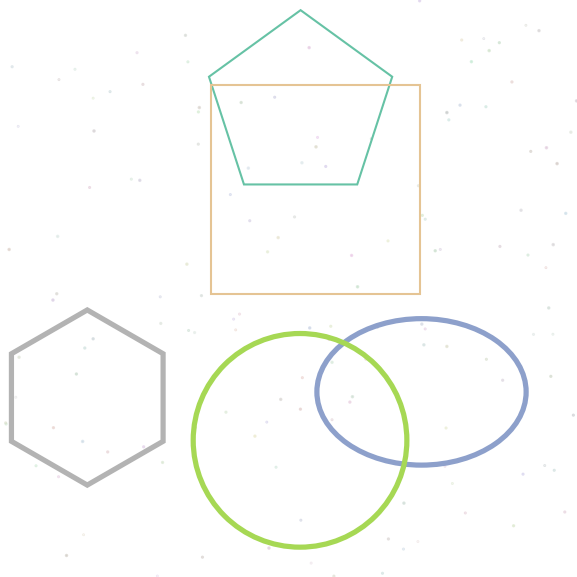[{"shape": "pentagon", "thickness": 1, "radius": 0.83, "center": [0.521, 0.815]}, {"shape": "oval", "thickness": 2.5, "radius": 0.91, "center": [0.73, 0.321]}, {"shape": "circle", "thickness": 2.5, "radius": 0.92, "center": [0.52, 0.237]}, {"shape": "square", "thickness": 1, "radius": 0.9, "center": [0.546, 0.671]}, {"shape": "hexagon", "thickness": 2.5, "radius": 0.76, "center": [0.151, 0.311]}]